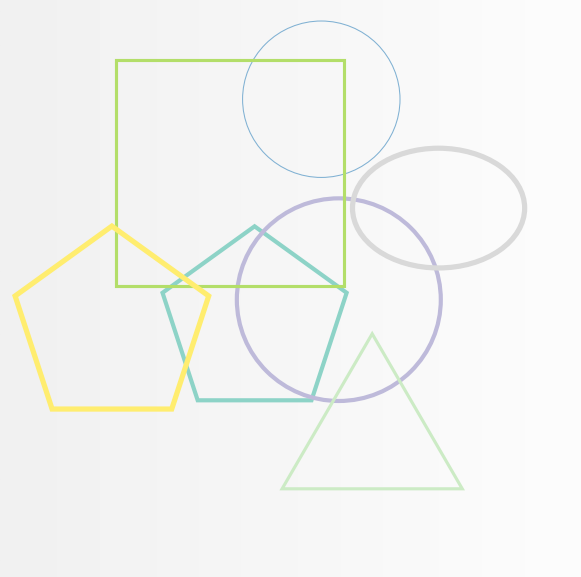[{"shape": "pentagon", "thickness": 2, "radius": 0.83, "center": [0.438, 0.441]}, {"shape": "circle", "thickness": 2, "radius": 0.88, "center": [0.583, 0.48]}, {"shape": "circle", "thickness": 0.5, "radius": 0.68, "center": [0.553, 0.827]}, {"shape": "square", "thickness": 1.5, "radius": 0.98, "center": [0.396, 0.7]}, {"shape": "oval", "thickness": 2.5, "radius": 0.74, "center": [0.755, 0.639]}, {"shape": "triangle", "thickness": 1.5, "radius": 0.89, "center": [0.64, 0.242]}, {"shape": "pentagon", "thickness": 2.5, "radius": 0.88, "center": [0.193, 0.433]}]